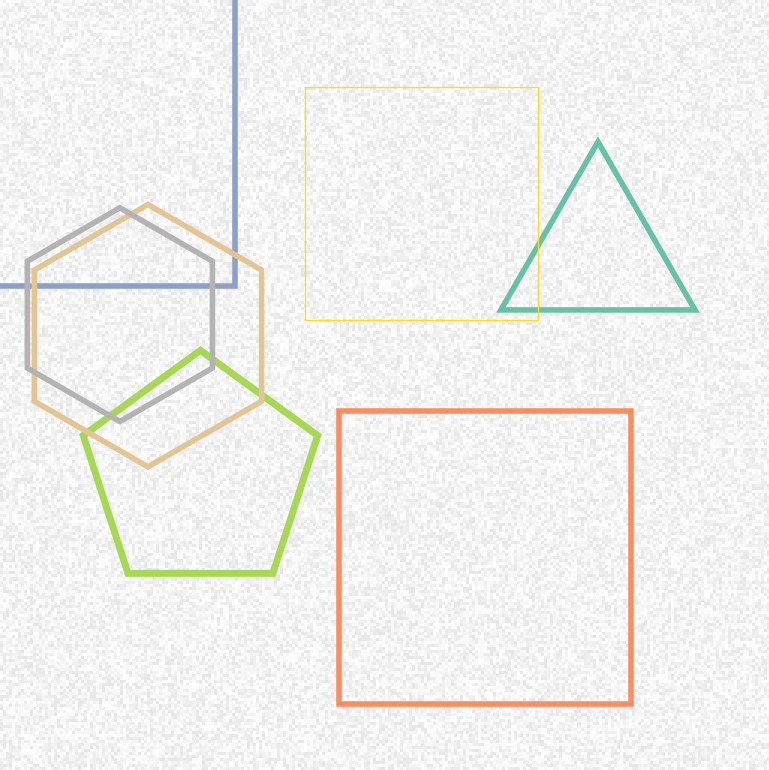[{"shape": "triangle", "thickness": 2, "radius": 0.73, "center": [0.777, 0.67]}, {"shape": "square", "thickness": 2, "radius": 0.95, "center": [0.63, 0.276]}, {"shape": "square", "thickness": 2, "radius": 0.96, "center": [0.114, 0.82]}, {"shape": "pentagon", "thickness": 2.5, "radius": 0.8, "center": [0.26, 0.385]}, {"shape": "square", "thickness": 0.5, "radius": 0.76, "center": [0.547, 0.736]}, {"shape": "hexagon", "thickness": 2, "radius": 0.85, "center": [0.192, 0.564]}, {"shape": "hexagon", "thickness": 2, "radius": 0.69, "center": [0.156, 0.591]}]